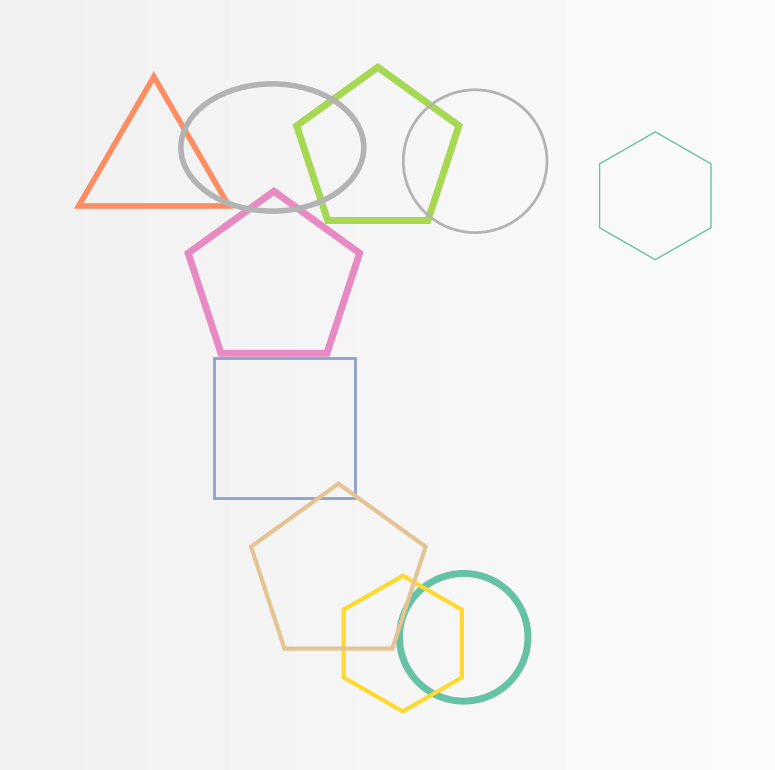[{"shape": "circle", "thickness": 2.5, "radius": 0.41, "center": [0.598, 0.172]}, {"shape": "hexagon", "thickness": 0.5, "radius": 0.41, "center": [0.846, 0.746]}, {"shape": "triangle", "thickness": 2, "radius": 0.56, "center": [0.198, 0.788]}, {"shape": "square", "thickness": 1, "radius": 0.45, "center": [0.367, 0.444]}, {"shape": "pentagon", "thickness": 2.5, "radius": 0.58, "center": [0.353, 0.635]}, {"shape": "pentagon", "thickness": 2.5, "radius": 0.55, "center": [0.487, 0.803]}, {"shape": "hexagon", "thickness": 1.5, "radius": 0.44, "center": [0.52, 0.164]}, {"shape": "pentagon", "thickness": 1.5, "radius": 0.59, "center": [0.437, 0.253]}, {"shape": "oval", "thickness": 2, "radius": 0.59, "center": [0.351, 0.808]}, {"shape": "circle", "thickness": 1, "radius": 0.46, "center": [0.613, 0.791]}]